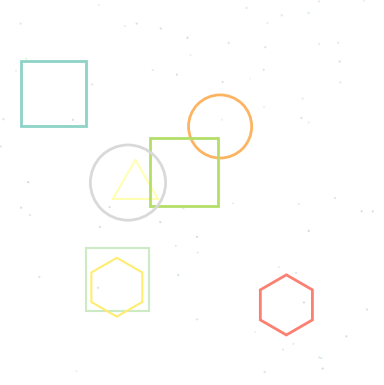[{"shape": "square", "thickness": 2, "radius": 0.42, "center": [0.14, 0.758]}, {"shape": "triangle", "thickness": 1.5, "radius": 0.34, "center": [0.352, 0.517]}, {"shape": "hexagon", "thickness": 2, "radius": 0.39, "center": [0.744, 0.208]}, {"shape": "circle", "thickness": 2, "radius": 0.41, "center": [0.572, 0.672]}, {"shape": "square", "thickness": 2, "radius": 0.44, "center": [0.478, 0.554]}, {"shape": "circle", "thickness": 2, "radius": 0.49, "center": [0.332, 0.526]}, {"shape": "square", "thickness": 1.5, "radius": 0.41, "center": [0.305, 0.274]}, {"shape": "hexagon", "thickness": 1.5, "radius": 0.38, "center": [0.303, 0.254]}]